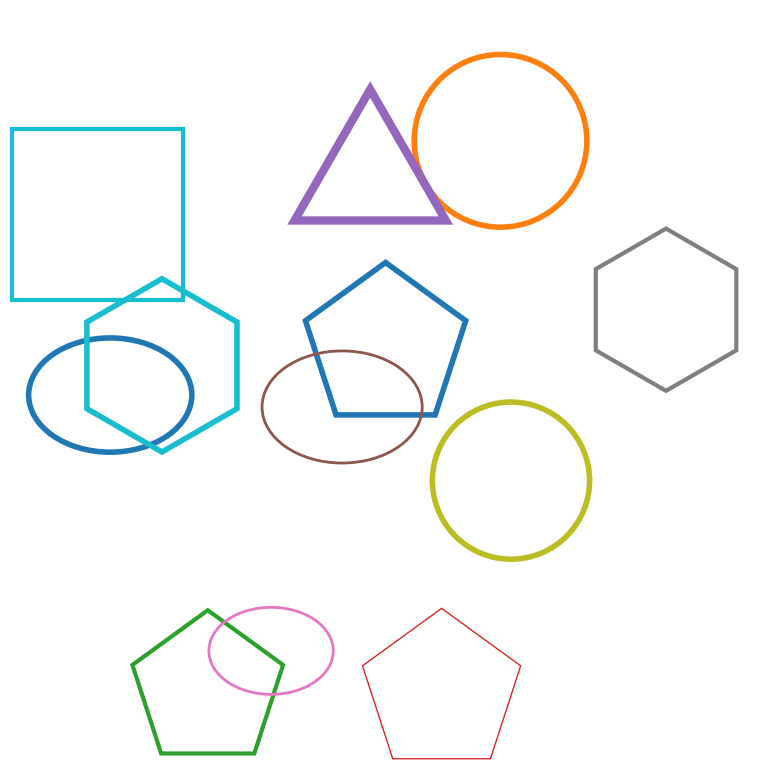[{"shape": "pentagon", "thickness": 2, "radius": 0.55, "center": [0.501, 0.55]}, {"shape": "oval", "thickness": 2, "radius": 0.53, "center": [0.143, 0.487]}, {"shape": "circle", "thickness": 2, "radius": 0.56, "center": [0.65, 0.817]}, {"shape": "pentagon", "thickness": 1.5, "radius": 0.51, "center": [0.27, 0.105]}, {"shape": "pentagon", "thickness": 0.5, "radius": 0.54, "center": [0.573, 0.102]}, {"shape": "triangle", "thickness": 3, "radius": 0.57, "center": [0.481, 0.77]}, {"shape": "oval", "thickness": 1, "radius": 0.52, "center": [0.444, 0.471]}, {"shape": "oval", "thickness": 1, "radius": 0.4, "center": [0.352, 0.155]}, {"shape": "hexagon", "thickness": 1.5, "radius": 0.53, "center": [0.865, 0.598]}, {"shape": "circle", "thickness": 2, "radius": 0.51, "center": [0.664, 0.376]}, {"shape": "hexagon", "thickness": 2, "radius": 0.56, "center": [0.21, 0.525]}, {"shape": "square", "thickness": 1.5, "radius": 0.56, "center": [0.126, 0.721]}]